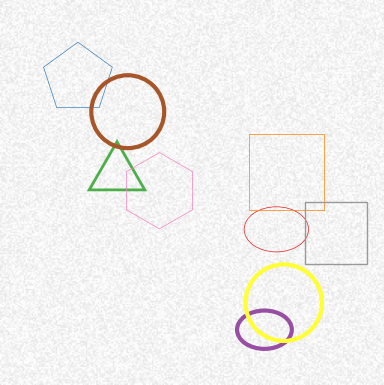[{"shape": "oval", "thickness": 0.5, "radius": 0.42, "center": [0.718, 0.404]}, {"shape": "pentagon", "thickness": 0.5, "radius": 0.47, "center": [0.202, 0.797]}, {"shape": "triangle", "thickness": 2, "radius": 0.42, "center": [0.304, 0.548]}, {"shape": "oval", "thickness": 3, "radius": 0.36, "center": [0.687, 0.144]}, {"shape": "square", "thickness": 0.5, "radius": 0.49, "center": [0.745, 0.554]}, {"shape": "circle", "thickness": 3, "radius": 0.5, "center": [0.737, 0.214]}, {"shape": "circle", "thickness": 3, "radius": 0.47, "center": [0.332, 0.71]}, {"shape": "hexagon", "thickness": 0.5, "radius": 0.5, "center": [0.414, 0.505]}, {"shape": "square", "thickness": 1, "radius": 0.4, "center": [0.874, 0.394]}]